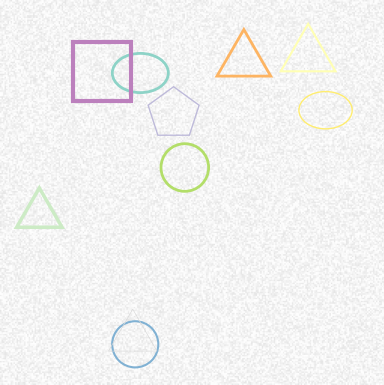[{"shape": "oval", "thickness": 2, "radius": 0.36, "center": [0.364, 0.81]}, {"shape": "triangle", "thickness": 1.5, "radius": 0.41, "center": [0.8, 0.856]}, {"shape": "pentagon", "thickness": 1, "radius": 0.35, "center": [0.451, 0.705]}, {"shape": "circle", "thickness": 1.5, "radius": 0.3, "center": [0.351, 0.106]}, {"shape": "triangle", "thickness": 2, "radius": 0.4, "center": [0.633, 0.843]}, {"shape": "circle", "thickness": 2, "radius": 0.31, "center": [0.48, 0.565]}, {"shape": "triangle", "thickness": 0.5, "radius": 0.36, "center": [0.345, 0.124]}, {"shape": "square", "thickness": 3, "radius": 0.38, "center": [0.265, 0.814]}, {"shape": "triangle", "thickness": 2.5, "radius": 0.34, "center": [0.102, 0.444]}, {"shape": "oval", "thickness": 1, "radius": 0.35, "center": [0.846, 0.714]}]